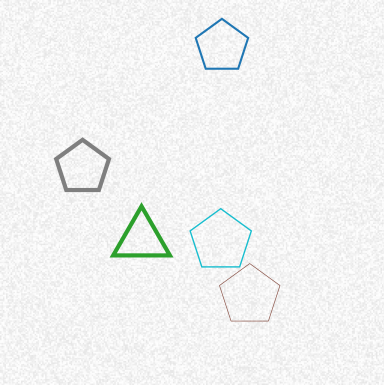[{"shape": "pentagon", "thickness": 1.5, "radius": 0.36, "center": [0.576, 0.879]}, {"shape": "triangle", "thickness": 3, "radius": 0.43, "center": [0.368, 0.379]}, {"shape": "pentagon", "thickness": 0.5, "radius": 0.41, "center": [0.649, 0.233]}, {"shape": "pentagon", "thickness": 3, "radius": 0.36, "center": [0.215, 0.565]}, {"shape": "pentagon", "thickness": 1, "radius": 0.42, "center": [0.573, 0.374]}]